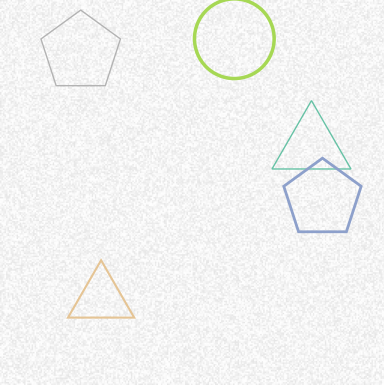[{"shape": "triangle", "thickness": 1, "radius": 0.59, "center": [0.809, 0.62]}, {"shape": "pentagon", "thickness": 2, "radius": 0.53, "center": [0.838, 0.483]}, {"shape": "circle", "thickness": 2.5, "radius": 0.52, "center": [0.609, 0.899]}, {"shape": "triangle", "thickness": 1.5, "radius": 0.5, "center": [0.263, 0.225]}, {"shape": "pentagon", "thickness": 1, "radius": 0.54, "center": [0.21, 0.865]}]